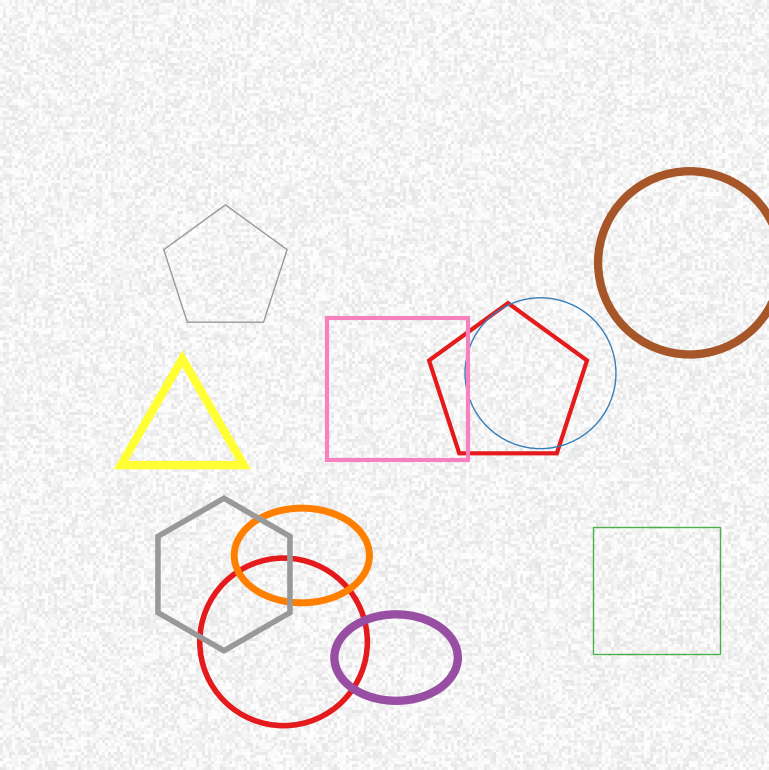[{"shape": "circle", "thickness": 2, "radius": 0.54, "center": [0.368, 0.166]}, {"shape": "pentagon", "thickness": 1.5, "radius": 0.54, "center": [0.66, 0.499]}, {"shape": "circle", "thickness": 0.5, "radius": 0.49, "center": [0.702, 0.515]}, {"shape": "square", "thickness": 0.5, "radius": 0.41, "center": [0.853, 0.233]}, {"shape": "oval", "thickness": 3, "radius": 0.4, "center": [0.514, 0.146]}, {"shape": "oval", "thickness": 2.5, "radius": 0.44, "center": [0.392, 0.279]}, {"shape": "triangle", "thickness": 3, "radius": 0.46, "center": [0.237, 0.442]}, {"shape": "circle", "thickness": 3, "radius": 0.59, "center": [0.896, 0.659]}, {"shape": "square", "thickness": 1.5, "radius": 0.46, "center": [0.516, 0.495]}, {"shape": "pentagon", "thickness": 0.5, "radius": 0.42, "center": [0.293, 0.65]}, {"shape": "hexagon", "thickness": 2, "radius": 0.49, "center": [0.291, 0.254]}]